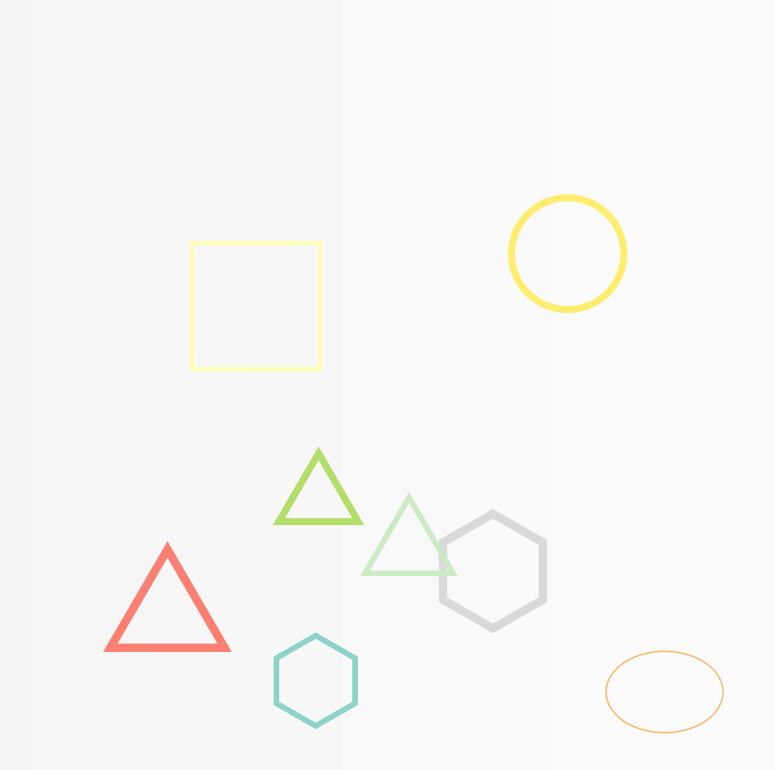[{"shape": "hexagon", "thickness": 2, "radius": 0.29, "center": [0.407, 0.116]}, {"shape": "square", "thickness": 1.5, "radius": 0.41, "center": [0.33, 0.602]}, {"shape": "triangle", "thickness": 3, "radius": 0.43, "center": [0.216, 0.201]}, {"shape": "oval", "thickness": 0.5, "radius": 0.38, "center": [0.857, 0.101]}, {"shape": "triangle", "thickness": 2.5, "radius": 0.3, "center": [0.411, 0.352]}, {"shape": "hexagon", "thickness": 3, "radius": 0.37, "center": [0.636, 0.258]}, {"shape": "triangle", "thickness": 2, "radius": 0.33, "center": [0.528, 0.288]}, {"shape": "circle", "thickness": 2.5, "radius": 0.36, "center": [0.732, 0.671]}]